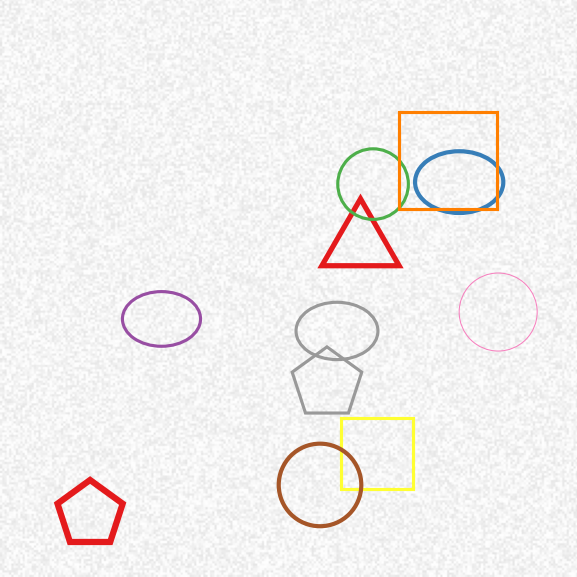[{"shape": "pentagon", "thickness": 3, "radius": 0.3, "center": [0.156, 0.109]}, {"shape": "triangle", "thickness": 2.5, "radius": 0.39, "center": [0.624, 0.578]}, {"shape": "oval", "thickness": 2, "radius": 0.38, "center": [0.795, 0.684]}, {"shape": "circle", "thickness": 1.5, "radius": 0.31, "center": [0.646, 0.68]}, {"shape": "oval", "thickness": 1.5, "radius": 0.34, "center": [0.28, 0.447]}, {"shape": "square", "thickness": 1.5, "radius": 0.42, "center": [0.776, 0.722]}, {"shape": "square", "thickness": 1.5, "radius": 0.31, "center": [0.653, 0.214]}, {"shape": "circle", "thickness": 2, "radius": 0.36, "center": [0.554, 0.159]}, {"shape": "circle", "thickness": 0.5, "radius": 0.34, "center": [0.863, 0.459]}, {"shape": "pentagon", "thickness": 1.5, "radius": 0.32, "center": [0.566, 0.335]}, {"shape": "oval", "thickness": 1.5, "radius": 0.35, "center": [0.584, 0.426]}]